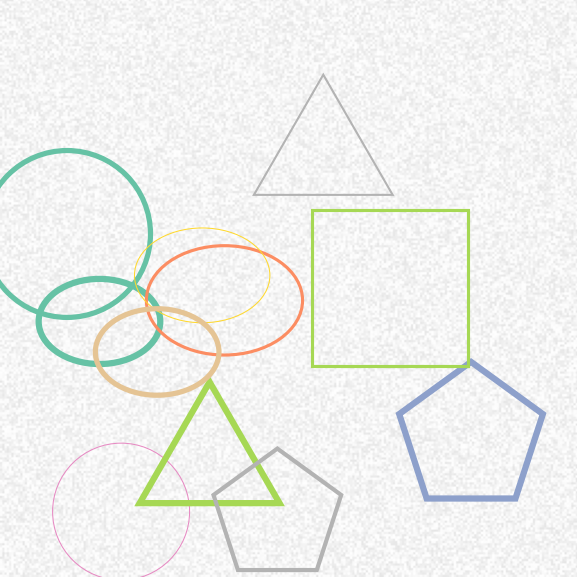[{"shape": "oval", "thickness": 3, "radius": 0.53, "center": [0.172, 0.442]}, {"shape": "circle", "thickness": 2.5, "radius": 0.72, "center": [0.116, 0.594]}, {"shape": "oval", "thickness": 1.5, "radius": 0.68, "center": [0.389, 0.479]}, {"shape": "pentagon", "thickness": 3, "radius": 0.65, "center": [0.816, 0.242]}, {"shape": "circle", "thickness": 0.5, "radius": 0.59, "center": [0.21, 0.113]}, {"shape": "triangle", "thickness": 3, "radius": 0.7, "center": [0.363, 0.198]}, {"shape": "square", "thickness": 1.5, "radius": 0.68, "center": [0.676, 0.501]}, {"shape": "oval", "thickness": 0.5, "radius": 0.59, "center": [0.35, 0.522]}, {"shape": "oval", "thickness": 2.5, "radius": 0.54, "center": [0.272, 0.39]}, {"shape": "triangle", "thickness": 1, "radius": 0.69, "center": [0.56, 0.731]}, {"shape": "pentagon", "thickness": 2, "radius": 0.58, "center": [0.48, 0.106]}]